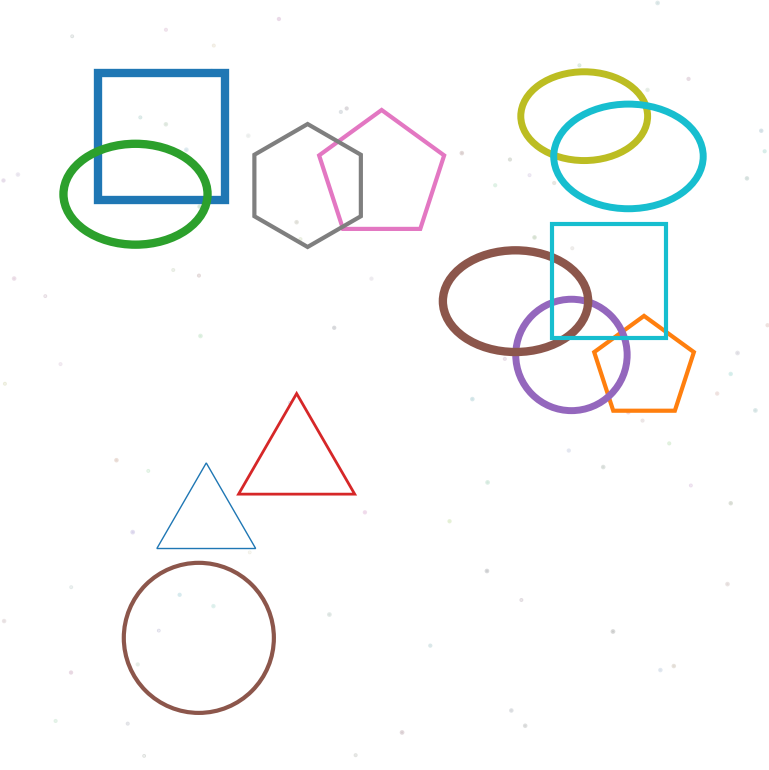[{"shape": "square", "thickness": 3, "radius": 0.41, "center": [0.21, 0.823]}, {"shape": "triangle", "thickness": 0.5, "radius": 0.37, "center": [0.268, 0.325]}, {"shape": "pentagon", "thickness": 1.5, "radius": 0.34, "center": [0.836, 0.522]}, {"shape": "oval", "thickness": 3, "radius": 0.47, "center": [0.176, 0.748]}, {"shape": "triangle", "thickness": 1, "radius": 0.44, "center": [0.385, 0.402]}, {"shape": "circle", "thickness": 2.5, "radius": 0.36, "center": [0.742, 0.539]}, {"shape": "oval", "thickness": 3, "radius": 0.47, "center": [0.67, 0.609]}, {"shape": "circle", "thickness": 1.5, "radius": 0.49, "center": [0.258, 0.172]}, {"shape": "pentagon", "thickness": 1.5, "radius": 0.43, "center": [0.496, 0.772]}, {"shape": "hexagon", "thickness": 1.5, "radius": 0.4, "center": [0.4, 0.759]}, {"shape": "oval", "thickness": 2.5, "radius": 0.41, "center": [0.759, 0.849]}, {"shape": "square", "thickness": 1.5, "radius": 0.37, "center": [0.791, 0.635]}, {"shape": "oval", "thickness": 2.5, "radius": 0.49, "center": [0.816, 0.797]}]